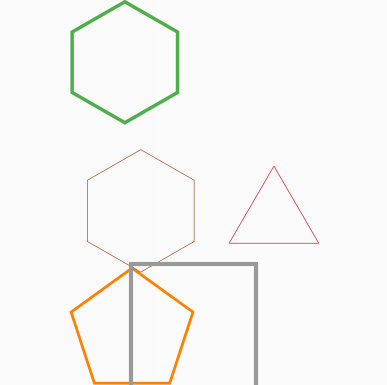[{"shape": "triangle", "thickness": 0.5, "radius": 0.67, "center": [0.707, 0.435]}, {"shape": "hexagon", "thickness": 2.5, "radius": 0.79, "center": [0.322, 0.838]}, {"shape": "pentagon", "thickness": 2, "radius": 0.83, "center": [0.341, 0.138]}, {"shape": "hexagon", "thickness": 0.5, "radius": 0.8, "center": [0.363, 0.452]}, {"shape": "square", "thickness": 3, "radius": 0.81, "center": [0.498, 0.153]}]